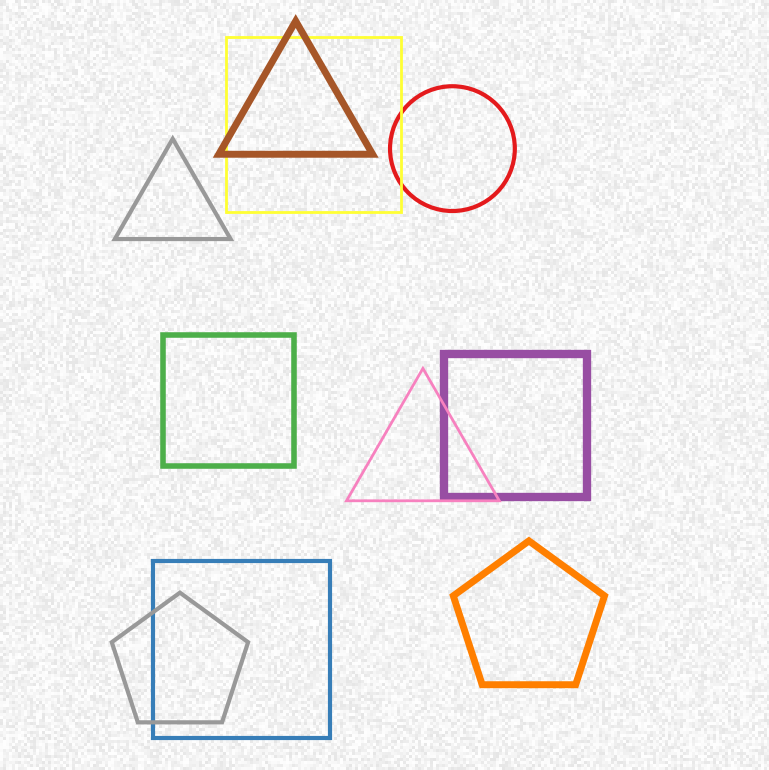[{"shape": "circle", "thickness": 1.5, "radius": 0.41, "center": [0.588, 0.807]}, {"shape": "square", "thickness": 1.5, "radius": 0.58, "center": [0.313, 0.157]}, {"shape": "square", "thickness": 2, "radius": 0.42, "center": [0.297, 0.48]}, {"shape": "square", "thickness": 3, "radius": 0.46, "center": [0.669, 0.447]}, {"shape": "pentagon", "thickness": 2.5, "radius": 0.52, "center": [0.687, 0.194]}, {"shape": "square", "thickness": 1, "radius": 0.57, "center": [0.407, 0.838]}, {"shape": "triangle", "thickness": 2.5, "radius": 0.58, "center": [0.384, 0.857]}, {"shape": "triangle", "thickness": 1, "radius": 0.57, "center": [0.549, 0.407]}, {"shape": "triangle", "thickness": 1.5, "radius": 0.43, "center": [0.224, 0.733]}, {"shape": "pentagon", "thickness": 1.5, "radius": 0.47, "center": [0.234, 0.137]}]